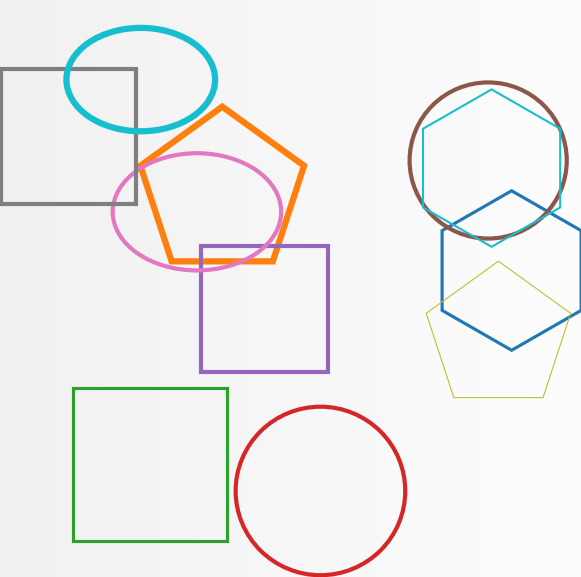[{"shape": "hexagon", "thickness": 1.5, "radius": 0.69, "center": [0.88, 0.531]}, {"shape": "pentagon", "thickness": 3, "radius": 0.74, "center": [0.382, 0.666]}, {"shape": "square", "thickness": 1.5, "radius": 0.66, "center": [0.258, 0.194]}, {"shape": "circle", "thickness": 2, "radius": 0.73, "center": [0.551, 0.149]}, {"shape": "square", "thickness": 2, "radius": 0.55, "center": [0.455, 0.464]}, {"shape": "circle", "thickness": 2, "radius": 0.68, "center": [0.84, 0.721]}, {"shape": "oval", "thickness": 2, "radius": 0.72, "center": [0.339, 0.632]}, {"shape": "square", "thickness": 2, "radius": 0.58, "center": [0.118, 0.763]}, {"shape": "pentagon", "thickness": 0.5, "radius": 0.65, "center": [0.858, 0.416]}, {"shape": "hexagon", "thickness": 1, "radius": 0.68, "center": [0.846, 0.708]}, {"shape": "oval", "thickness": 3, "radius": 0.64, "center": [0.242, 0.861]}]